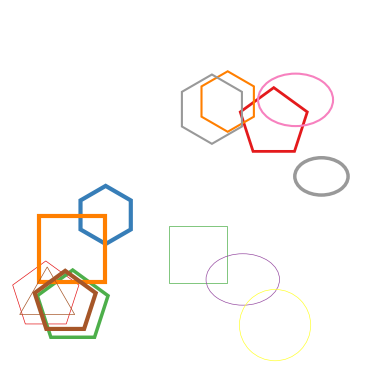[{"shape": "pentagon", "thickness": 0.5, "radius": 0.45, "center": [0.119, 0.232]}, {"shape": "pentagon", "thickness": 2, "radius": 0.46, "center": [0.711, 0.681]}, {"shape": "hexagon", "thickness": 3, "radius": 0.38, "center": [0.274, 0.442]}, {"shape": "pentagon", "thickness": 2.5, "radius": 0.48, "center": [0.189, 0.202]}, {"shape": "square", "thickness": 0.5, "radius": 0.37, "center": [0.514, 0.339]}, {"shape": "oval", "thickness": 0.5, "radius": 0.48, "center": [0.631, 0.274]}, {"shape": "hexagon", "thickness": 1.5, "radius": 0.39, "center": [0.591, 0.736]}, {"shape": "square", "thickness": 3, "radius": 0.43, "center": [0.188, 0.353]}, {"shape": "circle", "thickness": 0.5, "radius": 0.46, "center": [0.714, 0.156]}, {"shape": "triangle", "thickness": 0.5, "radius": 0.41, "center": [0.123, 0.224]}, {"shape": "pentagon", "thickness": 3, "radius": 0.42, "center": [0.169, 0.213]}, {"shape": "oval", "thickness": 1.5, "radius": 0.49, "center": [0.768, 0.741]}, {"shape": "oval", "thickness": 2.5, "radius": 0.35, "center": [0.835, 0.542]}, {"shape": "hexagon", "thickness": 1.5, "radius": 0.45, "center": [0.55, 0.716]}]